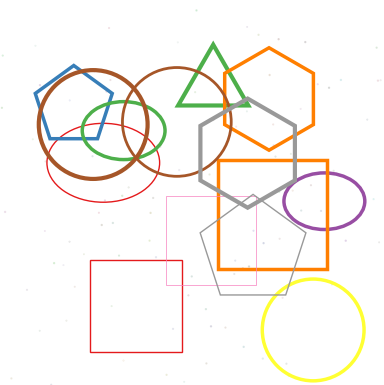[{"shape": "oval", "thickness": 1, "radius": 0.73, "center": [0.268, 0.577]}, {"shape": "square", "thickness": 1, "radius": 0.6, "center": [0.353, 0.205]}, {"shape": "pentagon", "thickness": 2.5, "radius": 0.53, "center": [0.192, 0.725]}, {"shape": "oval", "thickness": 2.5, "radius": 0.54, "center": [0.321, 0.661]}, {"shape": "triangle", "thickness": 3, "radius": 0.53, "center": [0.554, 0.779]}, {"shape": "oval", "thickness": 2.5, "radius": 0.53, "center": [0.843, 0.477]}, {"shape": "square", "thickness": 2.5, "radius": 0.71, "center": [0.708, 0.443]}, {"shape": "hexagon", "thickness": 2.5, "radius": 0.67, "center": [0.699, 0.743]}, {"shape": "circle", "thickness": 2.5, "radius": 0.66, "center": [0.813, 0.143]}, {"shape": "circle", "thickness": 2, "radius": 0.71, "center": [0.459, 0.683]}, {"shape": "circle", "thickness": 3, "radius": 0.71, "center": [0.242, 0.677]}, {"shape": "square", "thickness": 0.5, "radius": 0.58, "center": [0.548, 0.376]}, {"shape": "hexagon", "thickness": 3, "radius": 0.71, "center": [0.643, 0.602]}, {"shape": "pentagon", "thickness": 1, "radius": 0.72, "center": [0.657, 0.351]}]